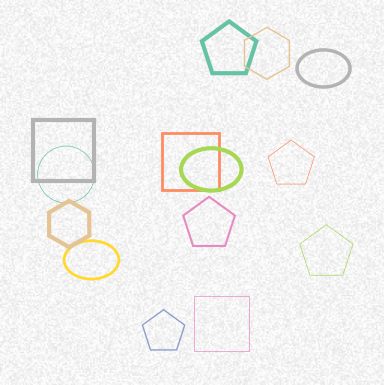[{"shape": "pentagon", "thickness": 3, "radius": 0.37, "center": [0.595, 0.87]}, {"shape": "circle", "thickness": 0.5, "radius": 0.37, "center": [0.172, 0.547]}, {"shape": "square", "thickness": 2, "radius": 0.37, "center": [0.494, 0.581]}, {"shape": "pentagon", "thickness": 0.5, "radius": 0.32, "center": [0.756, 0.573]}, {"shape": "pentagon", "thickness": 1, "radius": 0.29, "center": [0.425, 0.138]}, {"shape": "square", "thickness": 0.5, "radius": 0.36, "center": [0.576, 0.16]}, {"shape": "pentagon", "thickness": 1.5, "radius": 0.35, "center": [0.543, 0.418]}, {"shape": "oval", "thickness": 3, "radius": 0.39, "center": [0.549, 0.56]}, {"shape": "pentagon", "thickness": 0.5, "radius": 0.36, "center": [0.848, 0.344]}, {"shape": "oval", "thickness": 2, "radius": 0.36, "center": [0.238, 0.325]}, {"shape": "hexagon", "thickness": 1, "radius": 0.34, "center": [0.693, 0.861]}, {"shape": "hexagon", "thickness": 3, "radius": 0.3, "center": [0.18, 0.418]}, {"shape": "oval", "thickness": 2.5, "radius": 0.34, "center": [0.84, 0.822]}, {"shape": "square", "thickness": 3, "radius": 0.39, "center": [0.165, 0.609]}]